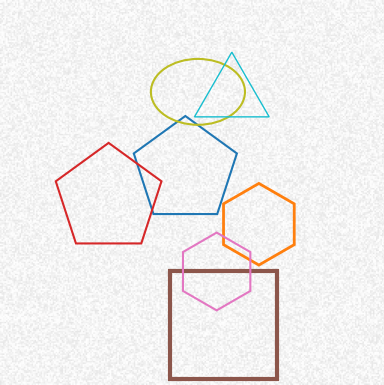[{"shape": "pentagon", "thickness": 1.5, "radius": 0.7, "center": [0.481, 0.558]}, {"shape": "hexagon", "thickness": 2, "radius": 0.53, "center": [0.672, 0.418]}, {"shape": "pentagon", "thickness": 1.5, "radius": 0.72, "center": [0.282, 0.484]}, {"shape": "square", "thickness": 3, "radius": 0.7, "center": [0.579, 0.156]}, {"shape": "hexagon", "thickness": 1.5, "radius": 0.51, "center": [0.563, 0.295]}, {"shape": "oval", "thickness": 1.5, "radius": 0.61, "center": [0.514, 0.761]}, {"shape": "triangle", "thickness": 1, "radius": 0.56, "center": [0.602, 0.752]}]